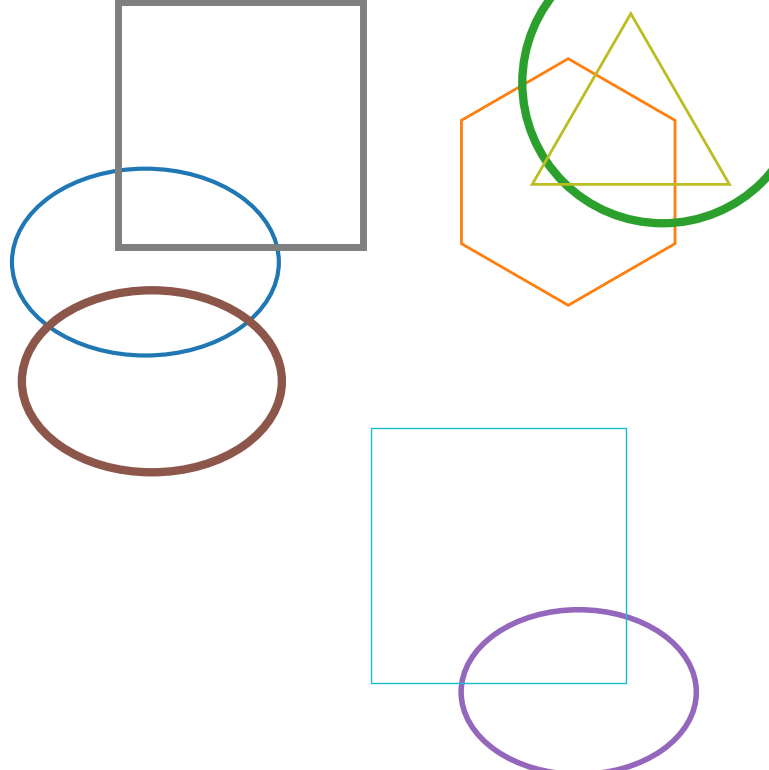[{"shape": "oval", "thickness": 1.5, "radius": 0.87, "center": [0.189, 0.66]}, {"shape": "hexagon", "thickness": 1, "radius": 0.8, "center": [0.738, 0.764]}, {"shape": "circle", "thickness": 3, "radius": 0.91, "center": [0.861, 0.892]}, {"shape": "oval", "thickness": 2, "radius": 0.76, "center": [0.752, 0.101]}, {"shape": "oval", "thickness": 3, "radius": 0.84, "center": [0.197, 0.505]}, {"shape": "square", "thickness": 2.5, "radius": 0.8, "center": [0.312, 0.838]}, {"shape": "triangle", "thickness": 1, "radius": 0.74, "center": [0.819, 0.834]}, {"shape": "square", "thickness": 0.5, "radius": 0.83, "center": [0.648, 0.278]}]